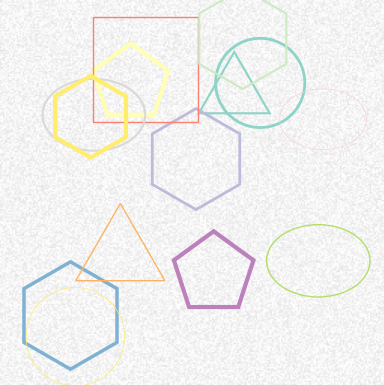[{"shape": "circle", "thickness": 2, "radius": 0.58, "center": [0.676, 0.785]}, {"shape": "triangle", "thickness": 1.5, "radius": 0.53, "center": [0.608, 0.759]}, {"shape": "pentagon", "thickness": 3, "radius": 0.51, "center": [0.34, 0.785]}, {"shape": "hexagon", "thickness": 2, "radius": 0.66, "center": [0.509, 0.587]}, {"shape": "square", "thickness": 1, "radius": 0.68, "center": [0.377, 0.82]}, {"shape": "hexagon", "thickness": 2.5, "radius": 0.7, "center": [0.183, 0.18]}, {"shape": "triangle", "thickness": 1, "radius": 0.67, "center": [0.313, 0.338]}, {"shape": "oval", "thickness": 1, "radius": 0.67, "center": [0.827, 0.323]}, {"shape": "oval", "thickness": 0.5, "radius": 0.56, "center": [0.839, 0.69]}, {"shape": "oval", "thickness": 1.5, "radius": 0.67, "center": [0.244, 0.702]}, {"shape": "pentagon", "thickness": 3, "radius": 0.54, "center": [0.555, 0.29]}, {"shape": "hexagon", "thickness": 1.5, "radius": 0.65, "center": [0.631, 0.9]}, {"shape": "hexagon", "thickness": 3, "radius": 0.53, "center": [0.235, 0.697]}, {"shape": "circle", "thickness": 0.5, "radius": 0.64, "center": [0.196, 0.126]}]